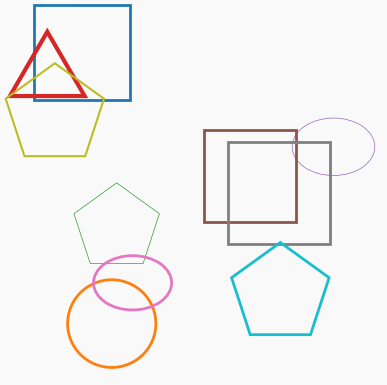[{"shape": "square", "thickness": 2, "radius": 0.62, "center": [0.211, 0.864]}, {"shape": "circle", "thickness": 2, "radius": 0.57, "center": [0.288, 0.159]}, {"shape": "pentagon", "thickness": 0.5, "radius": 0.58, "center": [0.301, 0.409]}, {"shape": "triangle", "thickness": 3, "radius": 0.56, "center": [0.122, 0.806]}, {"shape": "oval", "thickness": 0.5, "radius": 0.53, "center": [0.861, 0.619]}, {"shape": "square", "thickness": 2, "radius": 0.6, "center": [0.646, 0.543]}, {"shape": "oval", "thickness": 2, "radius": 0.5, "center": [0.342, 0.265]}, {"shape": "square", "thickness": 2, "radius": 0.66, "center": [0.72, 0.499]}, {"shape": "pentagon", "thickness": 1.5, "radius": 0.67, "center": [0.142, 0.702]}, {"shape": "pentagon", "thickness": 2, "radius": 0.66, "center": [0.723, 0.238]}]